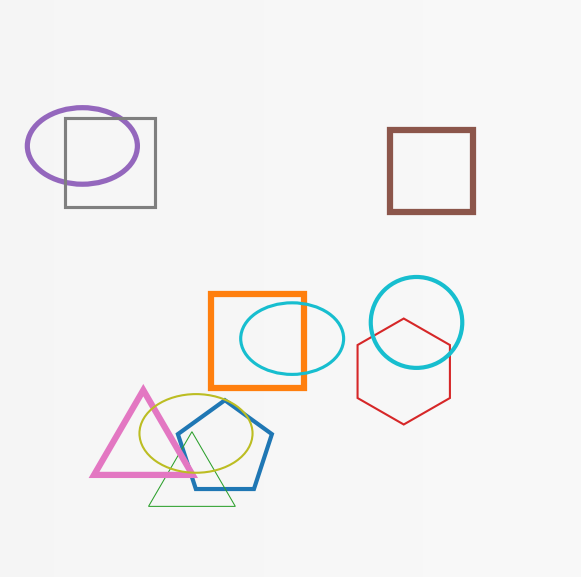[{"shape": "pentagon", "thickness": 2, "radius": 0.43, "center": [0.387, 0.221]}, {"shape": "square", "thickness": 3, "radius": 0.4, "center": [0.443, 0.409]}, {"shape": "triangle", "thickness": 0.5, "radius": 0.43, "center": [0.33, 0.165]}, {"shape": "hexagon", "thickness": 1, "radius": 0.46, "center": [0.695, 0.356]}, {"shape": "oval", "thickness": 2.5, "radius": 0.47, "center": [0.142, 0.746]}, {"shape": "square", "thickness": 3, "radius": 0.36, "center": [0.742, 0.704]}, {"shape": "triangle", "thickness": 3, "radius": 0.49, "center": [0.247, 0.226]}, {"shape": "square", "thickness": 1.5, "radius": 0.39, "center": [0.189, 0.718]}, {"shape": "oval", "thickness": 1, "radius": 0.49, "center": [0.337, 0.249]}, {"shape": "oval", "thickness": 1.5, "radius": 0.44, "center": [0.503, 0.413]}, {"shape": "circle", "thickness": 2, "radius": 0.39, "center": [0.717, 0.441]}]